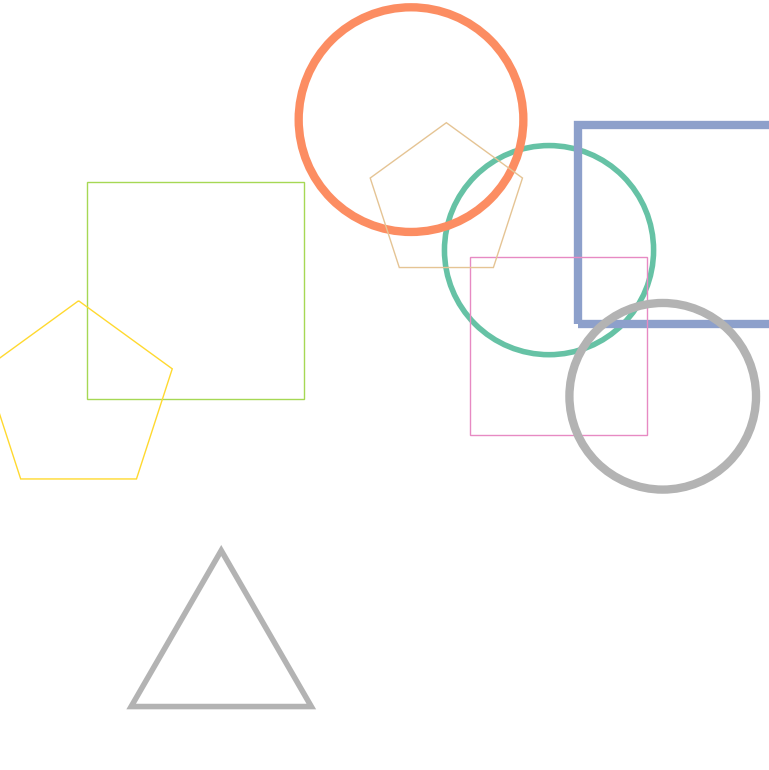[{"shape": "circle", "thickness": 2, "radius": 0.68, "center": [0.713, 0.675]}, {"shape": "circle", "thickness": 3, "radius": 0.73, "center": [0.534, 0.845]}, {"shape": "square", "thickness": 3, "radius": 0.64, "center": [0.879, 0.709]}, {"shape": "square", "thickness": 0.5, "radius": 0.58, "center": [0.725, 0.551]}, {"shape": "square", "thickness": 0.5, "radius": 0.7, "center": [0.254, 0.622]}, {"shape": "pentagon", "thickness": 0.5, "radius": 0.64, "center": [0.102, 0.481]}, {"shape": "pentagon", "thickness": 0.5, "radius": 0.52, "center": [0.58, 0.737]}, {"shape": "circle", "thickness": 3, "radius": 0.61, "center": [0.861, 0.485]}, {"shape": "triangle", "thickness": 2, "radius": 0.68, "center": [0.287, 0.15]}]